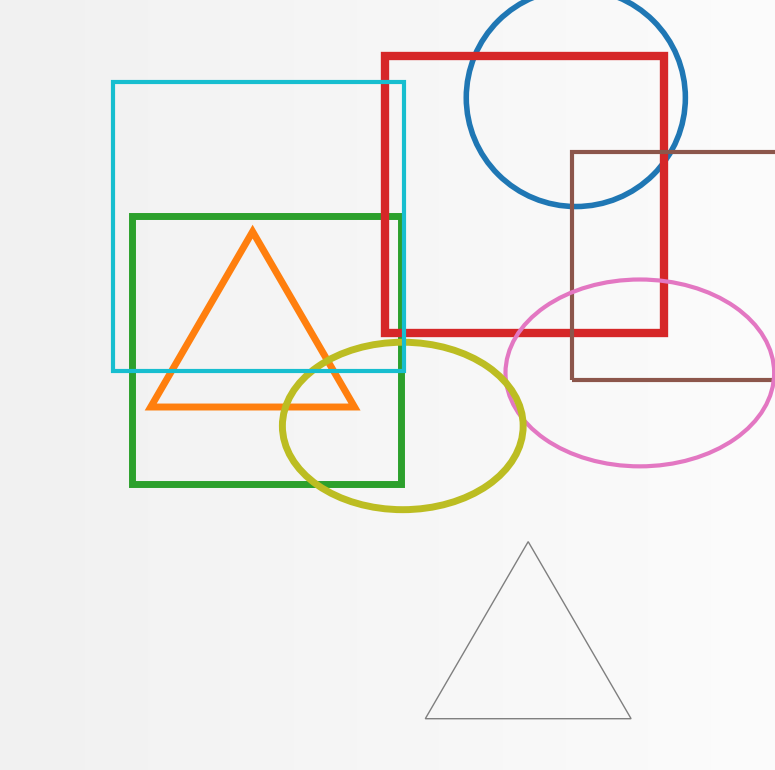[{"shape": "circle", "thickness": 2, "radius": 0.71, "center": [0.743, 0.873]}, {"shape": "triangle", "thickness": 2.5, "radius": 0.76, "center": [0.326, 0.547]}, {"shape": "square", "thickness": 2.5, "radius": 0.87, "center": [0.344, 0.546]}, {"shape": "square", "thickness": 3, "radius": 0.9, "center": [0.677, 0.747]}, {"shape": "square", "thickness": 1.5, "radius": 0.74, "center": [0.886, 0.655]}, {"shape": "oval", "thickness": 1.5, "radius": 0.87, "center": [0.826, 0.516]}, {"shape": "triangle", "thickness": 0.5, "radius": 0.77, "center": [0.682, 0.143]}, {"shape": "oval", "thickness": 2.5, "radius": 0.78, "center": [0.52, 0.447]}, {"shape": "square", "thickness": 1.5, "radius": 0.94, "center": [0.334, 0.706]}]